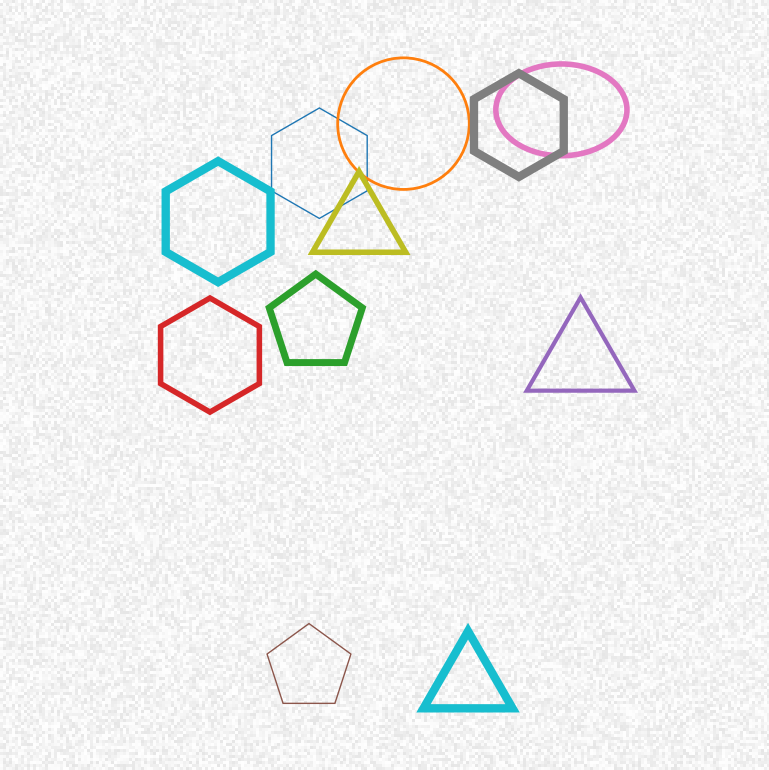[{"shape": "hexagon", "thickness": 0.5, "radius": 0.36, "center": [0.415, 0.788]}, {"shape": "circle", "thickness": 1, "radius": 0.43, "center": [0.524, 0.839]}, {"shape": "pentagon", "thickness": 2.5, "radius": 0.32, "center": [0.41, 0.581]}, {"shape": "hexagon", "thickness": 2, "radius": 0.37, "center": [0.273, 0.539]}, {"shape": "triangle", "thickness": 1.5, "radius": 0.4, "center": [0.754, 0.533]}, {"shape": "pentagon", "thickness": 0.5, "radius": 0.29, "center": [0.401, 0.133]}, {"shape": "oval", "thickness": 2, "radius": 0.43, "center": [0.729, 0.857]}, {"shape": "hexagon", "thickness": 3, "radius": 0.34, "center": [0.674, 0.838]}, {"shape": "triangle", "thickness": 2, "radius": 0.35, "center": [0.466, 0.707]}, {"shape": "hexagon", "thickness": 3, "radius": 0.39, "center": [0.283, 0.712]}, {"shape": "triangle", "thickness": 3, "radius": 0.33, "center": [0.608, 0.113]}]